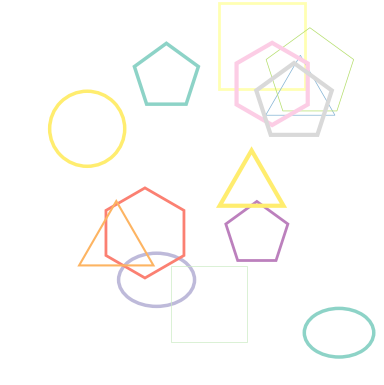[{"shape": "pentagon", "thickness": 2.5, "radius": 0.44, "center": [0.432, 0.8]}, {"shape": "oval", "thickness": 2.5, "radius": 0.45, "center": [0.881, 0.136]}, {"shape": "square", "thickness": 2, "radius": 0.56, "center": [0.68, 0.88]}, {"shape": "oval", "thickness": 2.5, "radius": 0.49, "center": [0.407, 0.273]}, {"shape": "hexagon", "thickness": 2, "radius": 0.58, "center": [0.377, 0.395]}, {"shape": "triangle", "thickness": 0.5, "radius": 0.52, "center": [0.78, 0.753]}, {"shape": "triangle", "thickness": 1.5, "radius": 0.56, "center": [0.302, 0.366]}, {"shape": "pentagon", "thickness": 0.5, "radius": 0.6, "center": [0.805, 0.809]}, {"shape": "hexagon", "thickness": 3, "radius": 0.53, "center": [0.707, 0.782]}, {"shape": "pentagon", "thickness": 3, "radius": 0.52, "center": [0.764, 0.733]}, {"shape": "pentagon", "thickness": 2, "radius": 0.42, "center": [0.667, 0.392]}, {"shape": "square", "thickness": 0.5, "radius": 0.49, "center": [0.542, 0.211]}, {"shape": "circle", "thickness": 2.5, "radius": 0.49, "center": [0.226, 0.666]}, {"shape": "triangle", "thickness": 3, "radius": 0.48, "center": [0.653, 0.513]}]